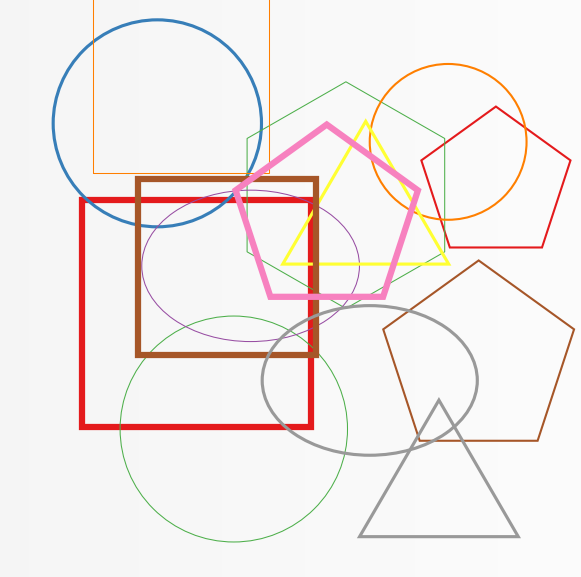[{"shape": "square", "thickness": 3, "radius": 0.98, "center": [0.337, 0.456]}, {"shape": "pentagon", "thickness": 1, "radius": 0.67, "center": [0.853, 0.68]}, {"shape": "circle", "thickness": 1.5, "radius": 0.9, "center": [0.271, 0.786]}, {"shape": "circle", "thickness": 0.5, "radius": 0.98, "center": [0.402, 0.256]}, {"shape": "hexagon", "thickness": 0.5, "radius": 0.98, "center": [0.595, 0.661]}, {"shape": "oval", "thickness": 0.5, "radius": 0.94, "center": [0.431, 0.539]}, {"shape": "square", "thickness": 0.5, "radius": 0.76, "center": [0.311, 0.852]}, {"shape": "circle", "thickness": 1, "radius": 0.67, "center": [0.771, 0.753]}, {"shape": "triangle", "thickness": 1.5, "radius": 0.82, "center": [0.629, 0.624]}, {"shape": "pentagon", "thickness": 1, "radius": 0.86, "center": [0.823, 0.376]}, {"shape": "square", "thickness": 3, "radius": 0.77, "center": [0.391, 0.537]}, {"shape": "pentagon", "thickness": 3, "radius": 0.82, "center": [0.562, 0.619]}, {"shape": "triangle", "thickness": 1.5, "radius": 0.79, "center": [0.755, 0.149]}, {"shape": "oval", "thickness": 1.5, "radius": 0.93, "center": [0.636, 0.34]}]